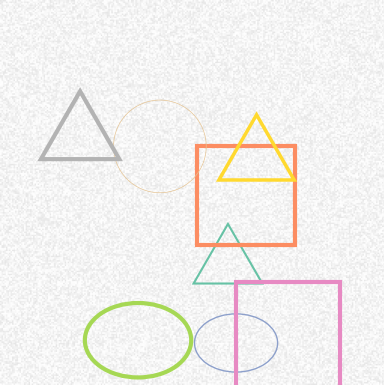[{"shape": "triangle", "thickness": 1.5, "radius": 0.52, "center": [0.592, 0.315]}, {"shape": "square", "thickness": 3, "radius": 0.64, "center": [0.639, 0.492]}, {"shape": "oval", "thickness": 1, "radius": 0.54, "center": [0.613, 0.109]}, {"shape": "square", "thickness": 3, "radius": 0.68, "center": [0.747, 0.132]}, {"shape": "oval", "thickness": 3, "radius": 0.69, "center": [0.359, 0.116]}, {"shape": "triangle", "thickness": 2.5, "radius": 0.56, "center": [0.666, 0.589]}, {"shape": "circle", "thickness": 0.5, "radius": 0.6, "center": [0.415, 0.62]}, {"shape": "triangle", "thickness": 3, "radius": 0.59, "center": [0.208, 0.645]}]